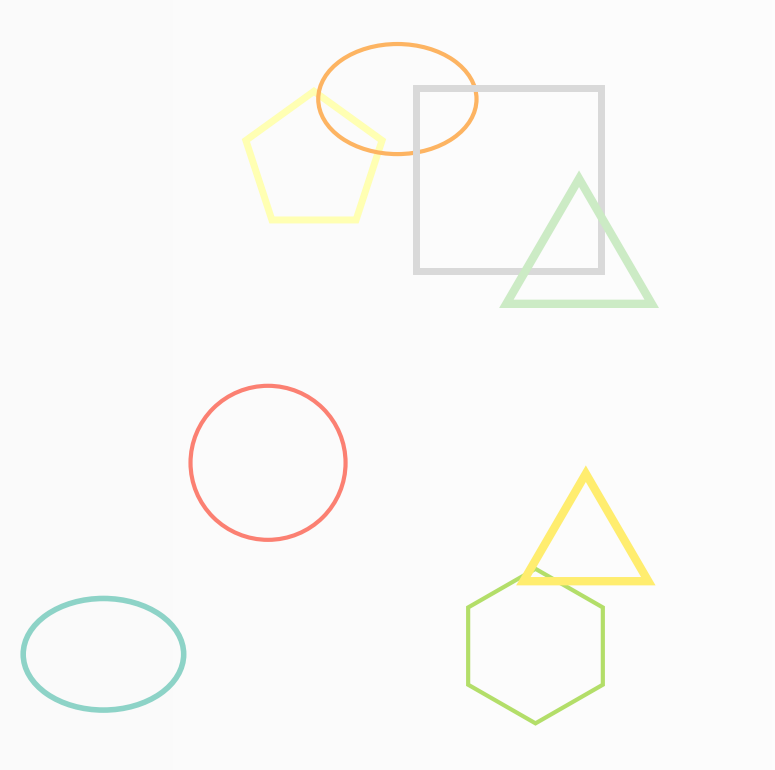[{"shape": "oval", "thickness": 2, "radius": 0.52, "center": [0.133, 0.15]}, {"shape": "pentagon", "thickness": 2.5, "radius": 0.46, "center": [0.405, 0.789]}, {"shape": "circle", "thickness": 1.5, "radius": 0.5, "center": [0.346, 0.399]}, {"shape": "oval", "thickness": 1.5, "radius": 0.51, "center": [0.513, 0.871]}, {"shape": "hexagon", "thickness": 1.5, "radius": 0.5, "center": [0.691, 0.161]}, {"shape": "square", "thickness": 2.5, "radius": 0.6, "center": [0.657, 0.767]}, {"shape": "triangle", "thickness": 3, "radius": 0.54, "center": [0.747, 0.66]}, {"shape": "triangle", "thickness": 3, "radius": 0.47, "center": [0.756, 0.292]}]